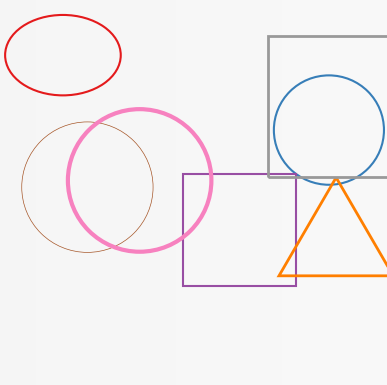[{"shape": "oval", "thickness": 1.5, "radius": 0.75, "center": [0.162, 0.857]}, {"shape": "circle", "thickness": 1.5, "radius": 0.71, "center": [0.849, 0.662]}, {"shape": "square", "thickness": 1.5, "radius": 0.73, "center": [0.618, 0.402]}, {"shape": "triangle", "thickness": 2, "radius": 0.85, "center": [0.867, 0.369]}, {"shape": "circle", "thickness": 0.5, "radius": 0.85, "center": [0.226, 0.514]}, {"shape": "circle", "thickness": 3, "radius": 0.93, "center": [0.36, 0.531]}, {"shape": "square", "thickness": 2, "radius": 0.92, "center": [0.875, 0.724]}]